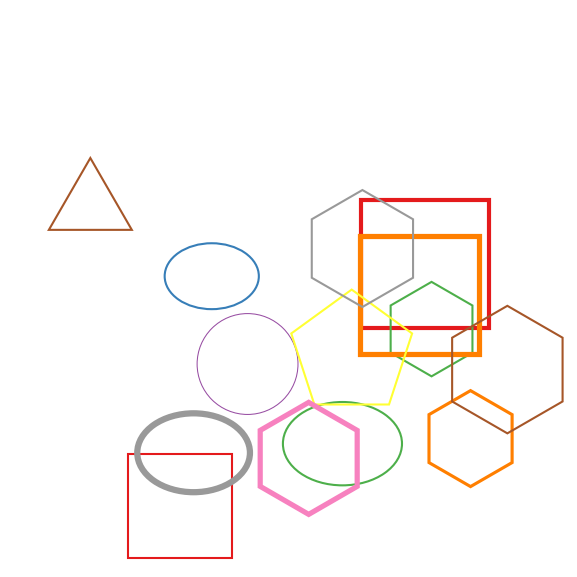[{"shape": "square", "thickness": 2, "radius": 0.56, "center": [0.736, 0.542]}, {"shape": "square", "thickness": 1, "radius": 0.45, "center": [0.311, 0.123]}, {"shape": "oval", "thickness": 1, "radius": 0.41, "center": [0.367, 0.521]}, {"shape": "hexagon", "thickness": 1, "radius": 0.41, "center": [0.747, 0.429]}, {"shape": "oval", "thickness": 1, "radius": 0.52, "center": [0.593, 0.231]}, {"shape": "circle", "thickness": 0.5, "radius": 0.44, "center": [0.429, 0.369]}, {"shape": "square", "thickness": 2.5, "radius": 0.51, "center": [0.726, 0.488]}, {"shape": "hexagon", "thickness": 1.5, "radius": 0.42, "center": [0.815, 0.24]}, {"shape": "pentagon", "thickness": 1, "radius": 0.55, "center": [0.609, 0.388]}, {"shape": "hexagon", "thickness": 1, "radius": 0.55, "center": [0.879, 0.359]}, {"shape": "triangle", "thickness": 1, "radius": 0.41, "center": [0.156, 0.643]}, {"shape": "hexagon", "thickness": 2.5, "radius": 0.48, "center": [0.535, 0.205]}, {"shape": "oval", "thickness": 3, "radius": 0.49, "center": [0.335, 0.215]}, {"shape": "hexagon", "thickness": 1, "radius": 0.51, "center": [0.628, 0.569]}]